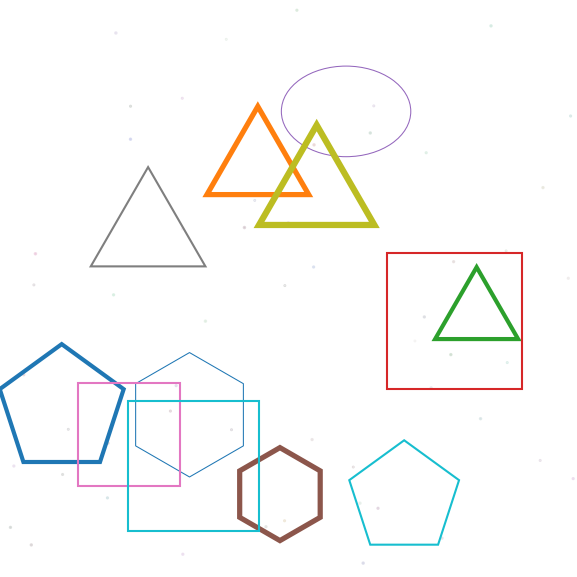[{"shape": "hexagon", "thickness": 0.5, "radius": 0.54, "center": [0.328, 0.281]}, {"shape": "pentagon", "thickness": 2, "radius": 0.56, "center": [0.107, 0.29]}, {"shape": "triangle", "thickness": 2.5, "radius": 0.51, "center": [0.446, 0.713]}, {"shape": "triangle", "thickness": 2, "radius": 0.41, "center": [0.825, 0.454]}, {"shape": "square", "thickness": 1, "radius": 0.59, "center": [0.787, 0.443]}, {"shape": "oval", "thickness": 0.5, "radius": 0.56, "center": [0.599, 0.806]}, {"shape": "hexagon", "thickness": 2.5, "radius": 0.4, "center": [0.485, 0.144]}, {"shape": "square", "thickness": 1, "radius": 0.45, "center": [0.223, 0.246]}, {"shape": "triangle", "thickness": 1, "radius": 0.57, "center": [0.256, 0.595]}, {"shape": "triangle", "thickness": 3, "radius": 0.58, "center": [0.548, 0.667]}, {"shape": "square", "thickness": 1, "radius": 0.56, "center": [0.335, 0.192]}, {"shape": "pentagon", "thickness": 1, "radius": 0.5, "center": [0.7, 0.137]}]